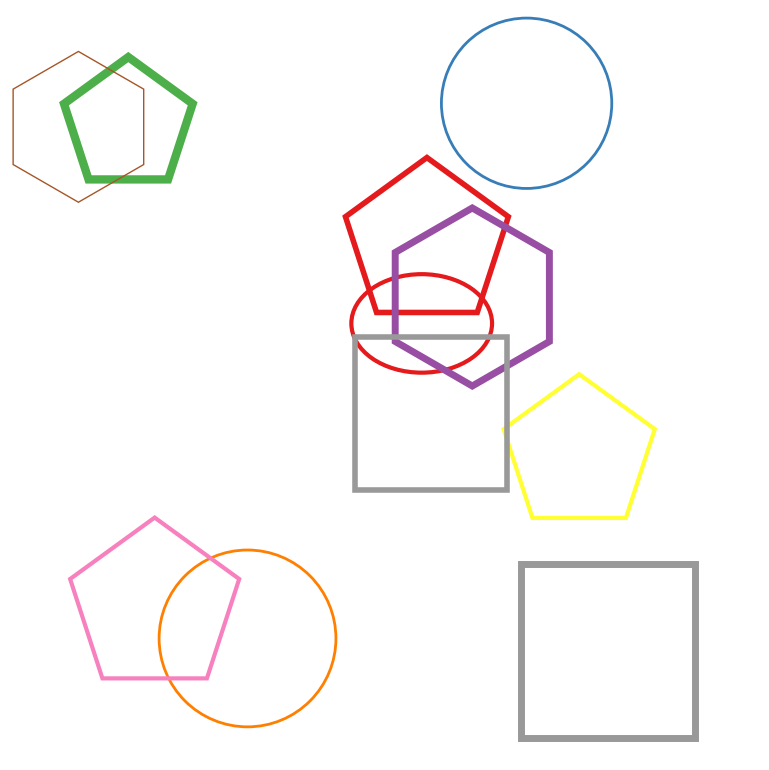[{"shape": "oval", "thickness": 1.5, "radius": 0.46, "center": [0.548, 0.58]}, {"shape": "pentagon", "thickness": 2, "radius": 0.56, "center": [0.554, 0.684]}, {"shape": "circle", "thickness": 1, "radius": 0.55, "center": [0.684, 0.866]}, {"shape": "pentagon", "thickness": 3, "radius": 0.44, "center": [0.167, 0.838]}, {"shape": "hexagon", "thickness": 2.5, "radius": 0.58, "center": [0.613, 0.614]}, {"shape": "circle", "thickness": 1, "radius": 0.57, "center": [0.321, 0.171]}, {"shape": "pentagon", "thickness": 1.5, "radius": 0.52, "center": [0.752, 0.411]}, {"shape": "hexagon", "thickness": 0.5, "radius": 0.49, "center": [0.102, 0.835]}, {"shape": "pentagon", "thickness": 1.5, "radius": 0.58, "center": [0.201, 0.212]}, {"shape": "square", "thickness": 2.5, "radius": 0.56, "center": [0.789, 0.154]}, {"shape": "square", "thickness": 2, "radius": 0.49, "center": [0.56, 0.463]}]